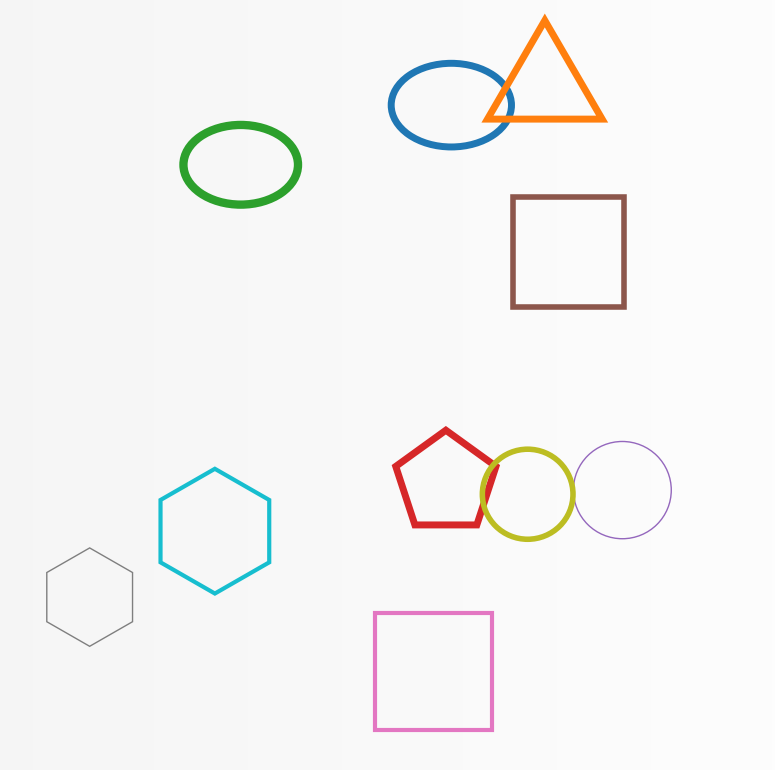[{"shape": "oval", "thickness": 2.5, "radius": 0.39, "center": [0.582, 0.863]}, {"shape": "triangle", "thickness": 2.5, "radius": 0.43, "center": [0.703, 0.888]}, {"shape": "oval", "thickness": 3, "radius": 0.37, "center": [0.311, 0.786]}, {"shape": "pentagon", "thickness": 2.5, "radius": 0.34, "center": [0.575, 0.373]}, {"shape": "circle", "thickness": 0.5, "radius": 0.32, "center": [0.803, 0.363]}, {"shape": "square", "thickness": 2, "radius": 0.36, "center": [0.733, 0.673]}, {"shape": "square", "thickness": 1.5, "radius": 0.38, "center": [0.559, 0.128]}, {"shape": "hexagon", "thickness": 0.5, "radius": 0.32, "center": [0.116, 0.225]}, {"shape": "circle", "thickness": 2, "radius": 0.29, "center": [0.681, 0.358]}, {"shape": "hexagon", "thickness": 1.5, "radius": 0.4, "center": [0.277, 0.31]}]